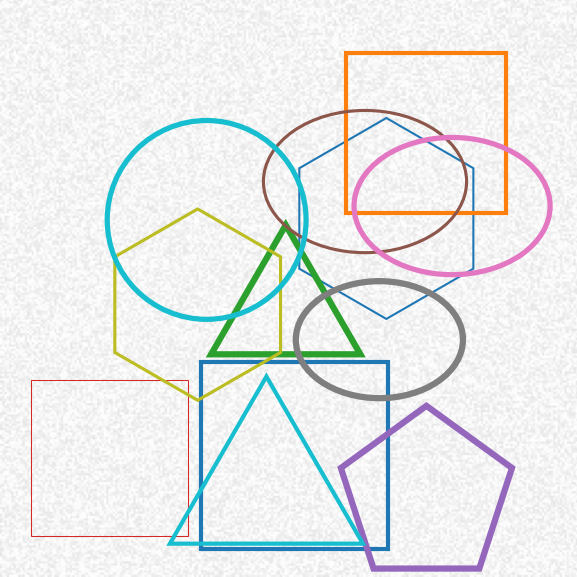[{"shape": "hexagon", "thickness": 1, "radius": 0.87, "center": [0.669, 0.621]}, {"shape": "square", "thickness": 2, "radius": 0.81, "center": [0.51, 0.21]}, {"shape": "square", "thickness": 2, "radius": 0.69, "center": [0.738, 0.769]}, {"shape": "triangle", "thickness": 3, "radius": 0.75, "center": [0.495, 0.46]}, {"shape": "square", "thickness": 0.5, "radius": 0.68, "center": [0.19, 0.206]}, {"shape": "pentagon", "thickness": 3, "radius": 0.78, "center": [0.738, 0.141]}, {"shape": "oval", "thickness": 1.5, "radius": 0.88, "center": [0.632, 0.685]}, {"shape": "oval", "thickness": 2.5, "radius": 0.85, "center": [0.783, 0.642]}, {"shape": "oval", "thickness": 3, "radius": 0.72, "center": [0.657, 0.411]}, {"shape": "hexagon", "thickness": 1.5, "radius": 0.83, "center": [0.342, 0.472]}, {"shape": "triangle", "thickness": 2, "radius": 0.96, "center": [0.461, 0.154]}, {"shape": "circle", "thickness": 2.5, "radius": 0.86, "center": [0.358, 0.618]}]